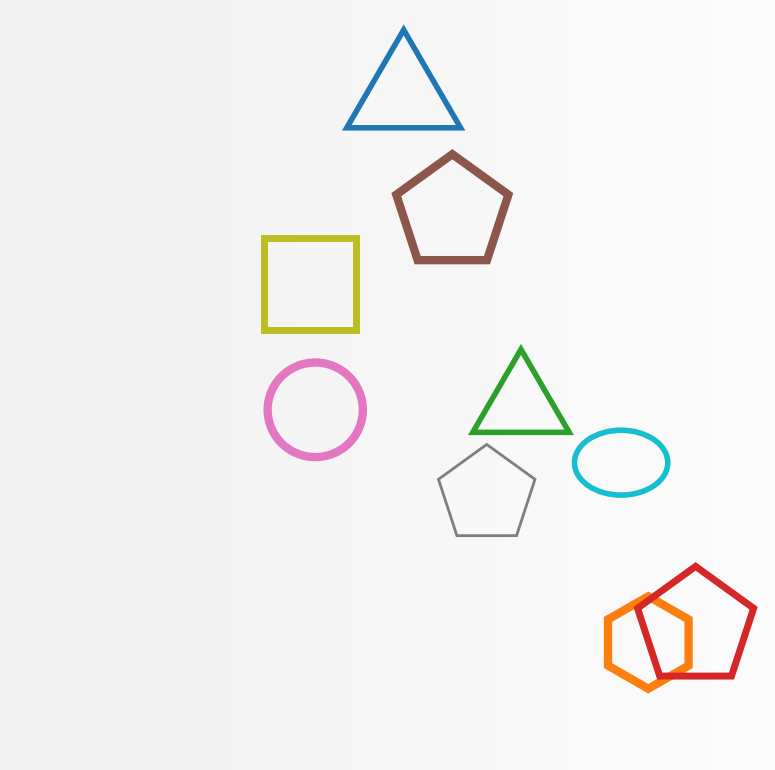[{"shape": "triangle", "thickness": 2, "radius": 0.42, "center": [0.521, 0.876]}, {"shape": "hexagon", "thickness": 3, "radius": 0.3, "center": [0.837, 0.166]}, {"shape": "triangle", "thickness": 2, "radius": 0.36, "center": [0.672, 0.474]}, {"shape": "pentagon", "thickness": 2.5, "radius": 0.39, "center": [0.898, 0.186]}, {"shape": "pentagon", "thickness": 3, "radius": 0.38, "center": [0.584, 0.724]}, {"shape": "circle", "thickness": 3, "radius": 0.31, "center": [0.407, 0.468]}, {"shape": "pentagon", "thickness": 1, "radius": 0.33, "center": [0.628, 0.357]}, {"shape": "square", "thickness": 2.5, "radius": 0.3, "center": [0.4, 0.632]}, {"shape": "oval", "thickness": 2, "radius": 0.3, "center": [0.801, 0.399]}]